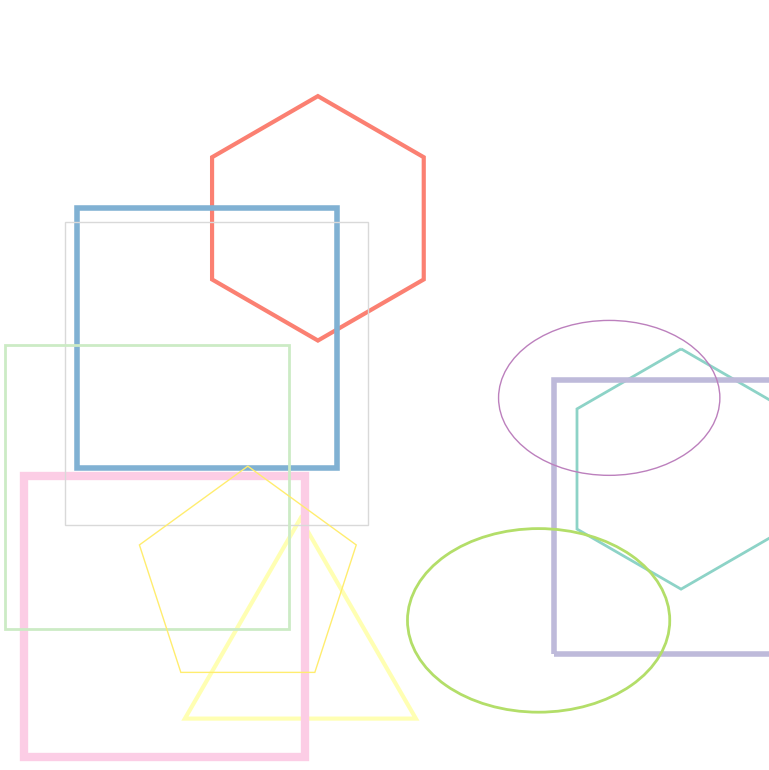[{"shape": "hexagon", "thickness": 1, "radius": 0.78, "center": [0.884, 0.391]}, {"shape": "triangle", "thickness": 1.5, "radius": 0.87, "center": [0.39, 0.153]}, {"shape": "square", "thickness": 2, "radius": 0.89, "center": [0.898, 0.329]}, {"shape": "hexagon", "thickness": 1.5, "radius": 0.79, "center": [0.413, 0.716]}, {"shape": "square", "thickness": 2, "radius": 0.84, "center": [0.269, 0.561]}, {"shape": "oval", "thickness": 1, "radius": 0.85, "center": [0.699, 0.194]}, {"shape": "square", "thickness": 3, "radius": 0.91, "center": [0.213, 0.199]}, {"shape": "square", "thickness": 0.5, "radius": 0.98, "center": [0.282, 0.515]}, {"shape": "oval", "thickness": 0.5, "radius": 0.72, "center": [0.791, 0.483]}, {"shape": "square", "thickness": 1, "radius": 0.92, "center": [0.19, 0.367]}, {"shape": "pentagon", "thickness": 0.5, "radius": 0.74, "center": [0.322, 0.247]}]